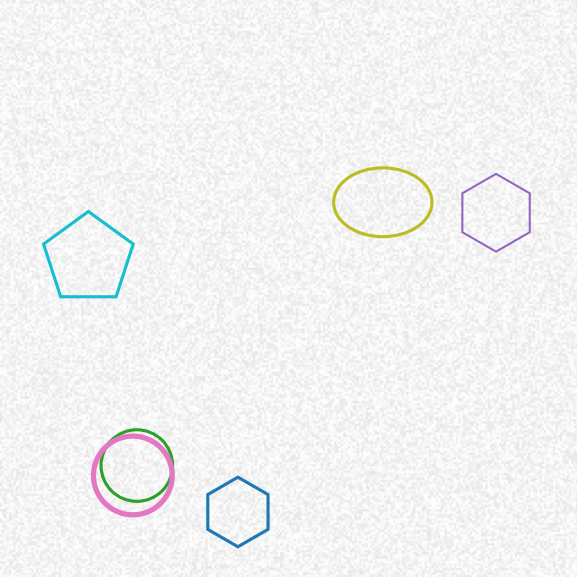[{"shape": "hexagon", "thickness": 1.5, "radius": 0.3, "center": [0.412, 0.113]}, {"shape": "circle", "thickness": 1.5, "radius": 0.31, "center": [0.237, 0.193]}, {"shape": "hexagon", "thickness": 1, "radius": 0.34, "center": [0.859, 0.631]}, {"shape": "circle", "thickness": 2.5, "radius": 0.34, "center": [0.23, 0.176]}, {"shape": "oval", "thickness": 1.5, "radius": 0.43, "center": [0.663, 0.649]}, {"shape": "pentagon", "thickness": 1.5, "radius": 0.41, "center": [0.153, 0.551]}]